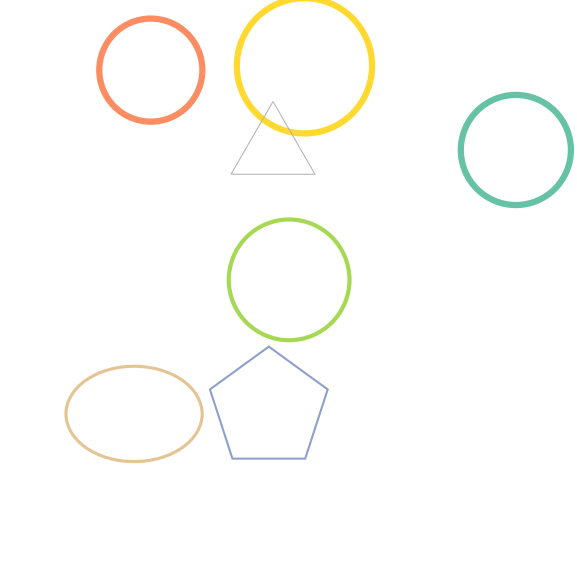[{"shape": "circle", "thickness": 3, "radius": 0.48, "center": [0.893, 0.739]}, {"shape": "circle", "thickness": 3, "radius": 0.45, "center": [0.261, 0.878]}, {"shape": "pentagon", "thickness": 1, "radius": 0.54, "center": [0.466, 0.292]}, {"shape": "circle", "thickness": 2, "radius": 0.52, "center": [0.501, 0.515]}, {"shape": "circle", "thickness": 3, "radius": 0.59, "center": [0.527, 0.885]}, {"shape": "oval", "thickness": 1.5, "radius": 0.59, "center": [0.232, 0.282]}, {"shape": "triangle", "thickness": 0.5, "radius": 0.42, "center": [0.473, 0.739]}]